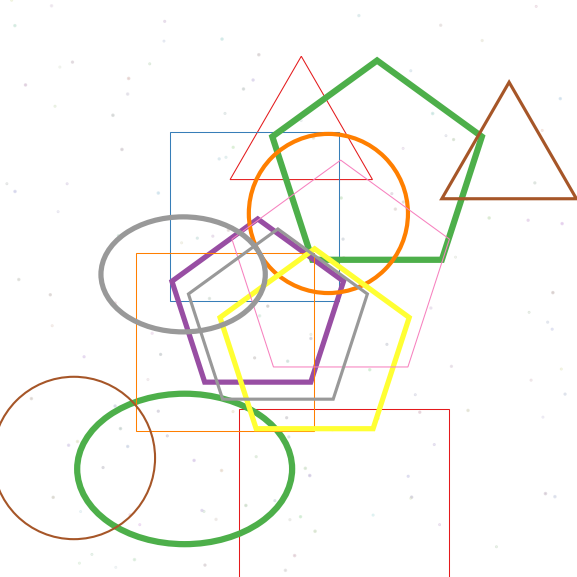[{"shape": "triangle", "thickness": 0.5, "radius": 0.71, "center": [0.522, 0.759]}, {"shape": "square", "thickness": 0.5, "radius": 0.91, "center": [0.596, 0.109]}, {"shape": "square", "thickness": 0.5, "radius": 0.73, "center": [0.441, 0.625]}, {"shape": "pentagon", "thickness": 3, "radius": 0.95, "center": [0.653, 0.704]}, {"shape": "oval", "thickness": 3, "radius": 0.93, "center": [0.32, 0.187]}, {"shape": "pentagon", "thickness": 2.5, "radius": 0.78, "center": [0.446, 0.464]}, {"shape": "square", "thickness": 0.5, "radius": 0.77, "center": [0.389, 0.407]}, {"shape": "circle", "thickness": 2, "radius": 0.69, "center": [0.569, 0.629]}, {"shape": "pentagon", "thickness": 2.5, "radius": 0.86, "center": [0.545, 0.396]}, {"shape": "circle", "thickness": 1, "radius": 0.7, "center": [0.128, 0.206]}, {"shape": "triangle", "thickness": 1.5, "radius": 0.67, "center": [0.882, 0.722]}, {"shape": "pentagon", "thickness": 0.5, "radius": 0.99, "center": [0.59, 0.524]}, {"shape": "oval", "thickness": 2.5, "radius": 0.71, "center": [0.317, 0.524]}, {"shape": "pentagon", "thickness": 1.5, "radius": 0.81, "center": [0.481, 0.44]}]